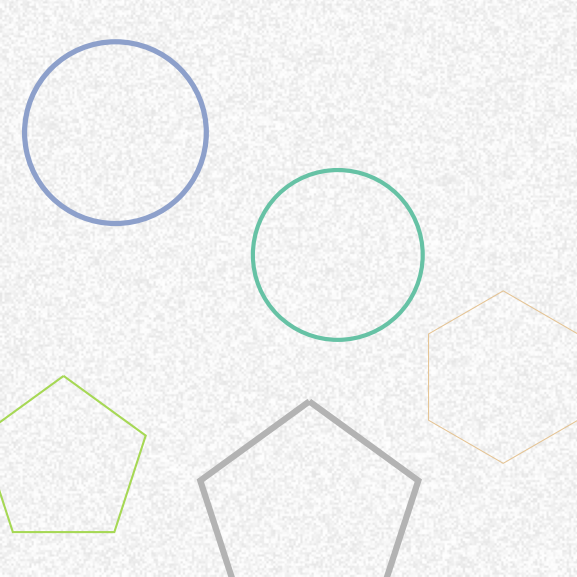[{"shape": "circle", "thickness": 2, "radius": 0.74, "center": [0.585, 0.558]}, {"shape": "circle", "thickness": 2.5, "radius": 0.79, "center": [0.2, 0.769]}, {"shape": "pentagon", "thickness": 1, "radius": 0.75, "center": [0.11, 0.199]}, {"shape": "hexagon", "thickness": 0.5, "radius": 0.75, "center": [0.871, 0.346]}, {"shape": "pentagon", "thickness": 3, "radius": 0.99, "center": [0.536, 0.106]}]